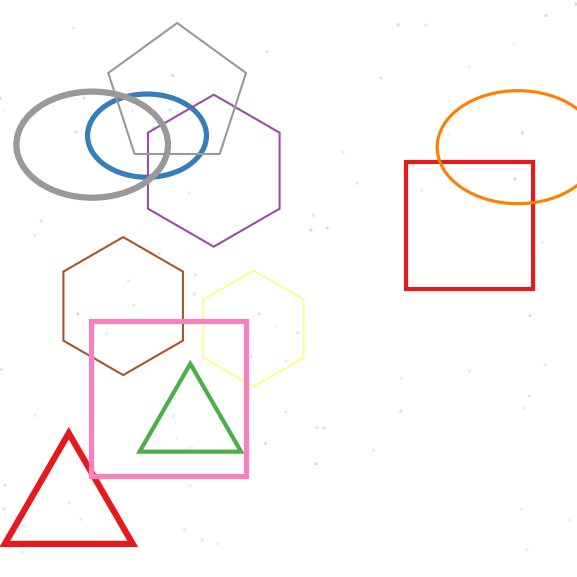[{"shape": "triangle", "thickness": 3, "radius": 0.64, "center": [0.119, 0.121]}, {"shape": "square", "thickness": 2, "radius": 0.55, "center": [0.812, 0.609]}, {"shape": "oval", "thickness": 2.5, "radius": 0.51, "center": [0.255, 0.764]}, {"shape": "triangle", "thickness": 2, "radius": 0.51, "center": [0.33, 0.268]}, {"shape": "hexagon", "thickness": 1, "radius": 0.66, "center": [0.37, 0.704]}, {"shape": "oval", "thickness": 1.5, "radius": 0.7, "center": [0.897, 0.744]}, {"shape": "hexagon", "thickness": 0.5, "radius": 0.5, "center": [0.439, 0.43]}, {"shape": "hexagon", "thickness": 1, "radius": 0.6, "center": [0.213, 0.469]}, {"shape": "square", "thickness": 2.5, "radius": 0.67, "center": [0.292, 0.309]}, {"shape": "oval", "thickness": 3, "radius": 0.66, "center": [0.16, 0.749]}, {"shape": "pentagon", "thickness": 1, "radius": 0.63, "center": [0.307, 0.834]}]